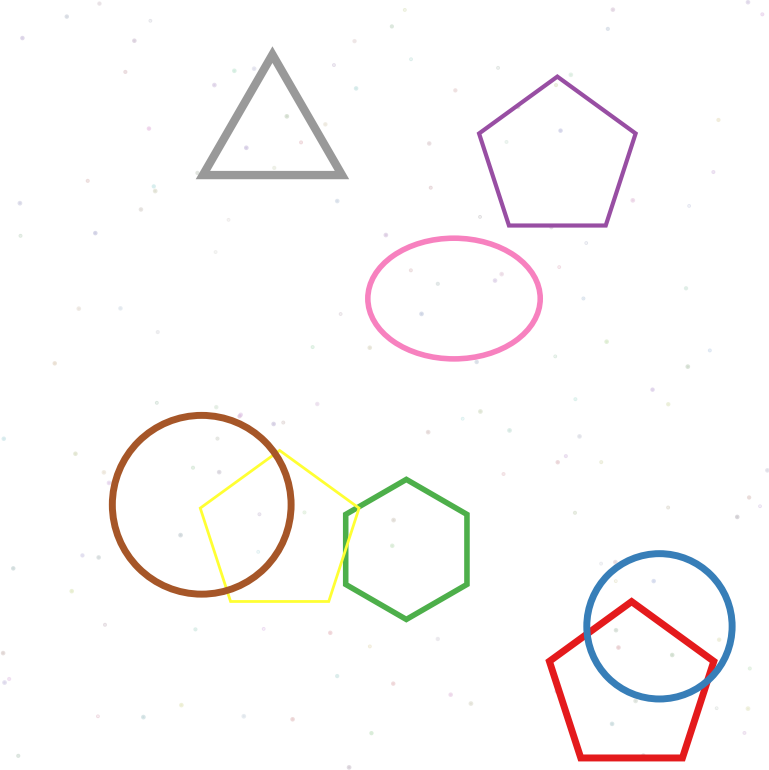[{"shape": "pentagon", "thickness": 2.5, "radius": 0.56, "center": [0.82, 0.106]}, {"shape": "circle", "thickness": 2.5, "radius": 0.47, "center": [0.856, 0.187]}, {"shape": "hexagon", "thickness": 2, "radius": 0.45, "center": [0.528, 0.286]}, {"shape": "pentagon", "thickness": 1.5, "radius": 0.53, "center": [0.724, 0.794]}, {"shape": "pentagon", "thickness": 1, "radius": 0.54, "center": [0.363, 0.307]}, {"shape": "circle", "thickness": 2.5, "radius": 0.58, "center": [0.262, 0.344]}, {"shape": "oval", "thickness": 2, "radius": 0.56, "center": [0.59, 0.612]}, {"shape": "triangle", "thickness": 3, "radius": 0.52, "center": [0.354, 0.825]}]